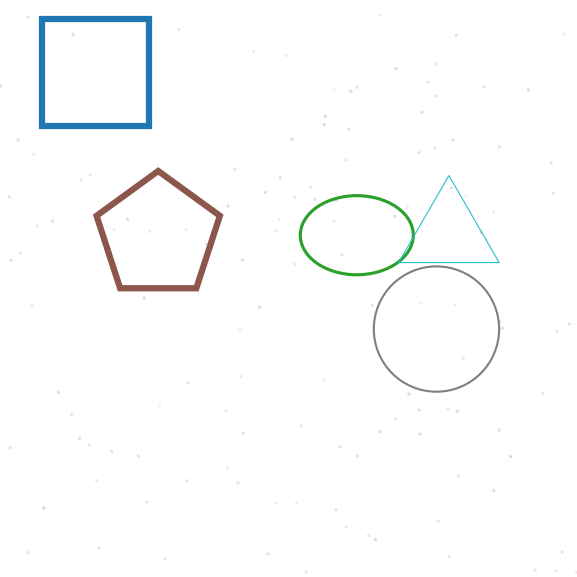[{"shape": "square", "thickness": 3, "radius": 0.46, "center": [0.165, 0.873]}, {"shape": "oval", "thickness": 1.5, "radius": 0.49, "center": [0.618, 0.592]}, {"shape": "pentagon", "thickness": 3, "radius": 0.56, "center": [0.274, 0.591]}, {"shape": "circle", "thickness": 1, "radius": 0.54, "center": [0.756, 0.429]}, {"shape": "triangle", "thickness": 0.5, "radius": 0.5, "center": [0.777, 0.595]}]